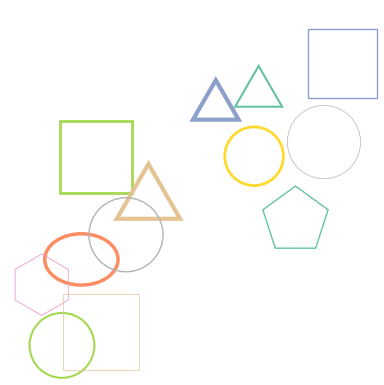[{"shape": "pentagon", "thickness": 1, "radius": 0.45, "center": [0.767, 0.427]}, {"shape": "triangle", "thickness": 1.5, "radius": 0.35, "center": [0.672, 0.758]}, {"shape": "oval", "thickness": 2.5, "radius": 0.48, "center": [0.211, 0.326]}, {"shape": "square", "thickness": 1, "radius": 0.45, "center": [0.889, 0.835]}, {"shape": "triangle", "thickness": 3, "radius": 0.34, "center": [0.561, 0.723]}, {"shape": "hexagon", "thickness": 0.5, "radius": 0.4, "center": [0.108, 0.26]}, {"shape": "square", "thickness": 2, "radius": 0.47, "center": [0.249, 0.592]}, {"shape": "circle", "thickness": 1.5, "radius": 0.42, "center": [0.161, 0.103]}, {"shape": "circle", "thickness": 2, "radius": 0.38, "center": [0.66, 0.594]}, {"shape": "triangle", "thickness": 3, "radius": 0.47, "center": [0.386, 0.479]}, {"shape": "square", "thickness": 0.5, "radius": 0.5, "center": [0.262, 0.138]}, {"shape": "circle", "thickness": 0.5, "radius": 0.48, "center": [0.841, 0.631]}, {"shape": "circle", "thickness": 1, "radius": 0.48, "center": [0.327, 0.39]}]